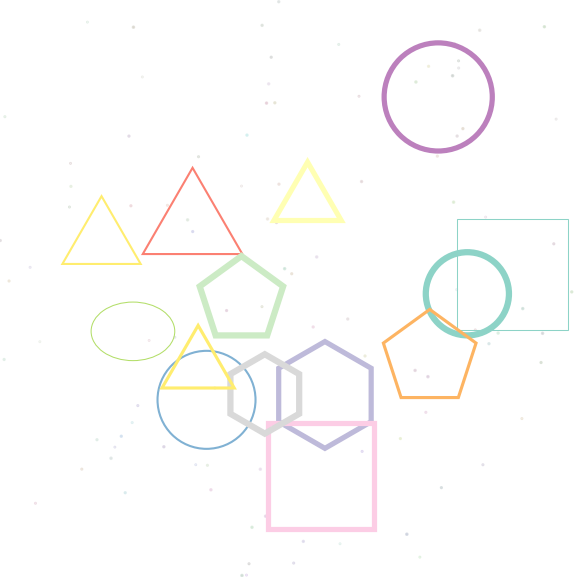[{"shape": "circle", "thickness": 3, "radius": 0.36, "center": [0.809, 0.49]}, {"shape": "square", "thickness": 0.5, "radius": 0.48, "center": [0.888, 0.524]}, {"shape": "triangle", "thickness": 2.5, "radius": 0.34, "center": [0.533, 0.651]}, {"shape": "hexagon", "thickness": 2.5, "radius": 0.46, "center": [0.563, 0.315]}, {"shape": "triangle", "thickness": 1, "radius": 0.5, "center": [0.333, 0.609]}, {"shape": "circle", "thickness": 1, "radius": 0.42, "center": [0.358, 0.307]}, {"shape": "pentagon", "thickness": 1.5, "radius": 0.42, "center": [0.744, 0.379]}, {"shape": "oval", "thickness": 0.5, "radius": 0.36, "center": [0.23, 0.425]}, {"shape": "square", "thickness": 2.5, "radius": 0.46, "center": [0.556, 0.175]}, {"shape": "hexagon", "thickness": 3, "radius": 0.34, "center": [0.459, 0.317]}, {"shape": "circle", "thickness": 2.5, "radius": 0.47, "center": [0.759, 0.831]}, {"shape": "pentagon", "thickness": 3, "radius": 0.38, "center": [0.418, 0.48]}, {"shape": "triangle", "thickness": 1, "radius": 0.39, "center": [0.176, 0.581]}, {"shape": "triangle", "thickness": 1.5, "radius": 0.36, "center": [0.343, 0.363]}]